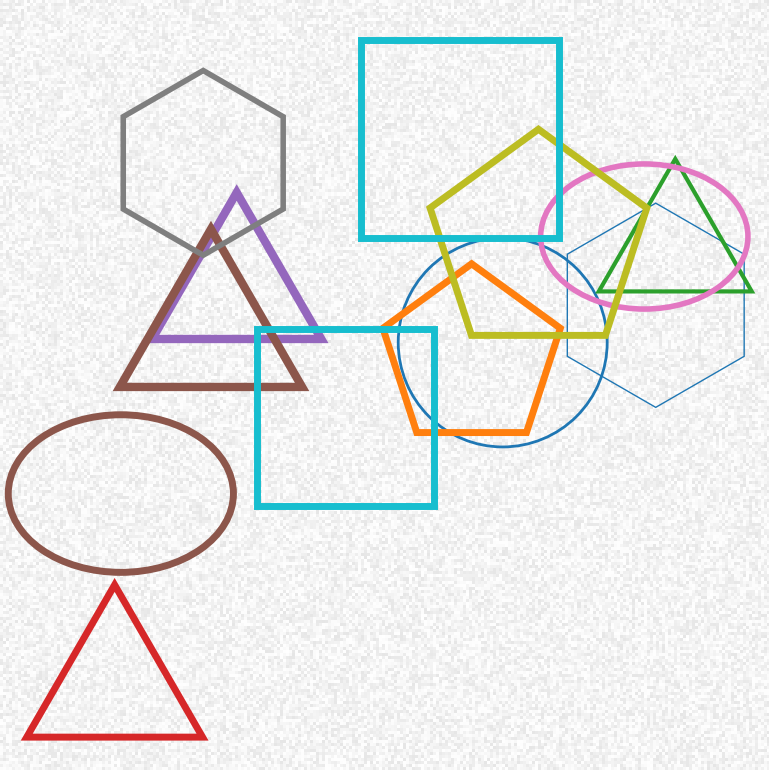[{"shape": "circle", "thickness": 1, "radius": 0.68, "center": [0.653, 0.555]}, {"shape": "hexagon", "thickness": 0.5, "radius": 0.66, "center": [0.852, 0.604]}, {"shape": "pentagon", "thickness": 2.5, "radius": 0.61, "center": [0.612, 0.536]}, {"shape": "triangle", "thickness": 1.5, "radius": 0.57, "center": [0.877, 0.679]}, {"shape": "triangle", "thickness": 2.5, "radius": 0.66, "center": [0.149, 0.109]}, {"shape": "triangle", "thickness": 3, "radius": 0.63, "center": [0.307, 0.623]}, {"shape": "triangle", "thickness": 3, "radius": 0.68, "center": [0.274, 0.566]}, {"shape": "oval", "thickness": 2.5, "radius": 0.73, "center": [0.157, 0.359]}, {"shape": "oval", "thickness": 2, "radius": 0.67, "center": [0.837, 0.693]}, {"shape": "hexagon", "thickness": 2, "radius": 0.6, "center": [0.264, 0.788]}, {"shape": "pentagon", "thickness": 2.5, "radius": 0.74, "center": [0.699, 0.684]}, {"shape": "square", "thickness": 2.5, "radius": 0.58, "center": [0.449, 0.458]}, {"shape": "square", "thickness": 2.5, "radius": 0.64, "center": [0.597, 0.819]}]